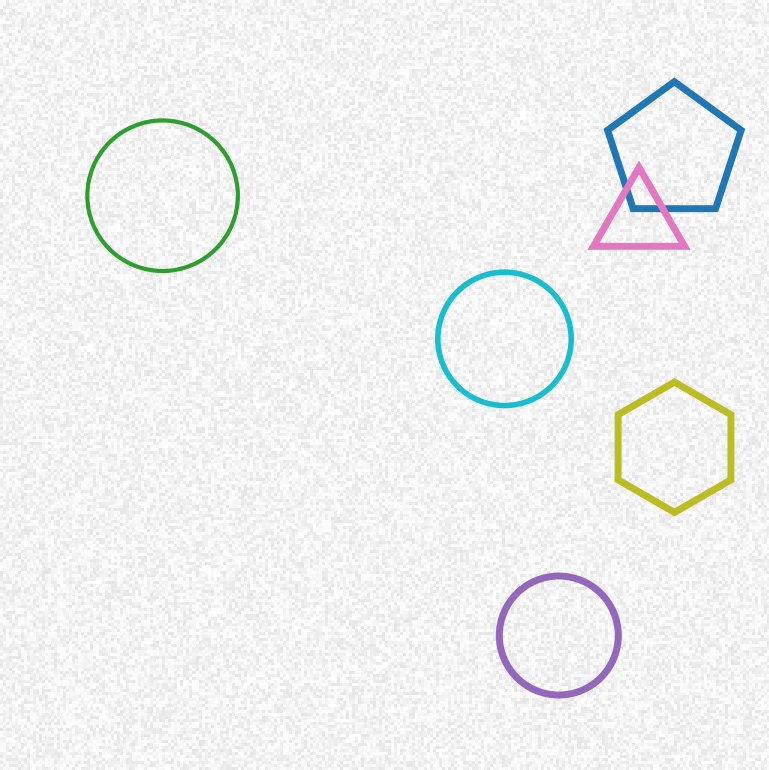[{"shape": "pentagon", "thickness": 2.5, "radius": 0.46, "center": [0.876, 0.803]}, {"shape": "circle", "thickness": 1.5, "radius": 0.49, "center": [0.211, 0.746]}, {"shape": "circle", "thickness": 2.5, "radius": 0.39, "center": [0.726, 0.175]}, {"shape": "triangle", "thickness": 2.5, "radius": 0.34, "center": [0.83, 0.714]}, {"shape": "hexagon", "thickness": 2.5, "radius": 0.42, "center": [0.876, 0.419]}, {"shape": "circle", "thickness": 2, "radius": 0.43, "center": [0.655, 0.56]}]